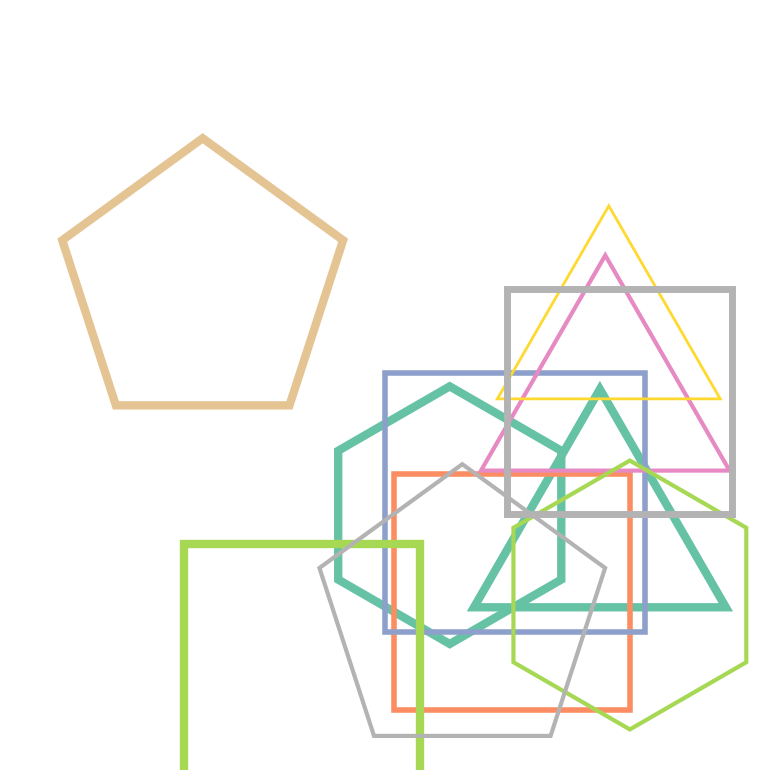[{"shape": "triangle", "thickness": 3, "radius": 0.94, "center": [0.779, 0.306]}, {"shape": "hexagon", "thickness": 3, "radius": 0.84, "center": [0.584, 0.331]}, {"shape": "square", "thickness": 2, "radius": 0.76, "center": [0.665, 0.231]}, {"shape": "square", "thickness": 2, "radius": 0.84, "center": [0.669, 0.348]}, {"shape": "triangle", "thickness": 1.5, "radius": 0.93, "center": [0.786, 0.482]}, {"shape": "hexagon", "thickness": 1.5, "radius": 0.87, "center": [0.818, 0.227]}, {"shape": "square", "thickness": 3, "radius": 0.76, "center": [0.392, 0.141]}, {"shape": "triangle", "thickness": 1, "radius": 0.84, "center": [0.791, 0.566]}, {"shape": "pentagon", "thickness": 3, "radius": 0.96, "center": [0.263, 0.629]}, {"shape": "square", "thickness": 2.5, "radius": 0.73, "center": [0.804, 0.479]}, {"shape": "pentagon", "thickness": 1.5, "radius": 0.98, "center": [0.6, 0.202]}]